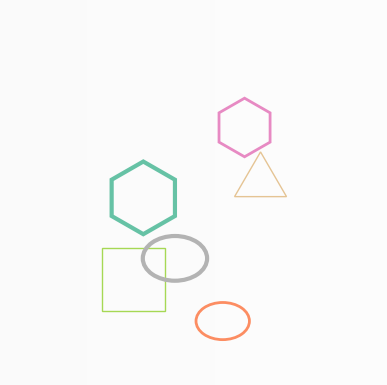[{"shape": "hexagon", "thickness": 3, "radius": 0.47, "center": [0.37, 0.486]}, {"shape": "oval", "thickness": 2, "radius": 0.34, "center": [0.575, 0.166]}, {"shape": "hexagon", "thickness": 2, "radius": 0.38, "center": [0.631, 0.669]}, {"shape": "square", "thickness": 1, "radius": 0.41, "center": [0.345, 0.274]}, {"shape": "triangle", "thickness": 1, "radius": 0.39, "center": [0.672, 0.528]}, {"shape": "oval", "thickness": 3, "radius": 0.41, "center": [0.451, 0.329]}]